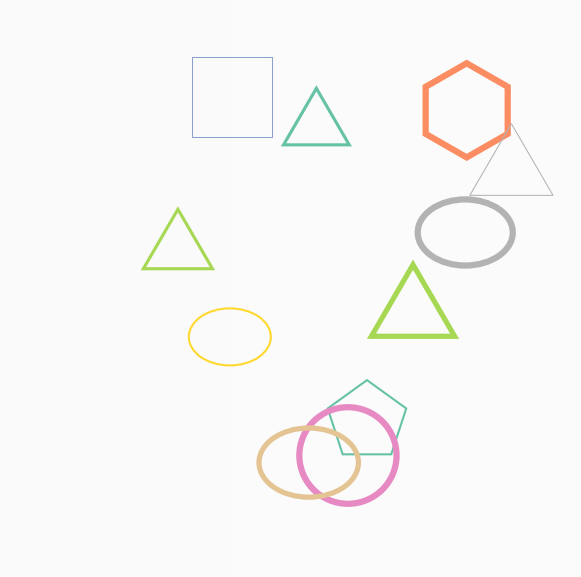[{"shape": "triangle", "thickness": 1.5, "radius": 0.33, "center": [0.544, 0.781]}, {"shape": "pentagon", "thickness": 1, "radius": 0.36, "center": [0.631, 0.27]}, {"shape": "hexagon", "thickness": 3, "radius": 0.41, "center": [0.803, 0.808]}, {"shape": "square", "thickness": 0.5, "radius": 0.35, "center": [0.399, 0.832]}, {"shape": "circle", "thickness": 3, "radius": 0.42, "center": [0.599, 0.21]}, {"shape": "triangle", "thickness": 1.5, "radius": 0.34, "center": [0.306, 0.568]}, {"shape": "triangle", "thickness": 2.5, "radius": 0.41, "center": [0.711, 0.458]}, {"shape": "oval", "thickness": 1, "radius": 0.35, "center": [0.395, 0.416]}, {"shape": "oval", "thickness": 2.5, "radius": 0.43, "center": [0.531, 0.198]}, {"shape": "oval", "thickness": 3, "radius": 0.41, "center": [0.8, 0.597]}, {"shape": "triangle", "thickness": 0.5, "radius": 0.41, "center": [0.88, 0.702]}]